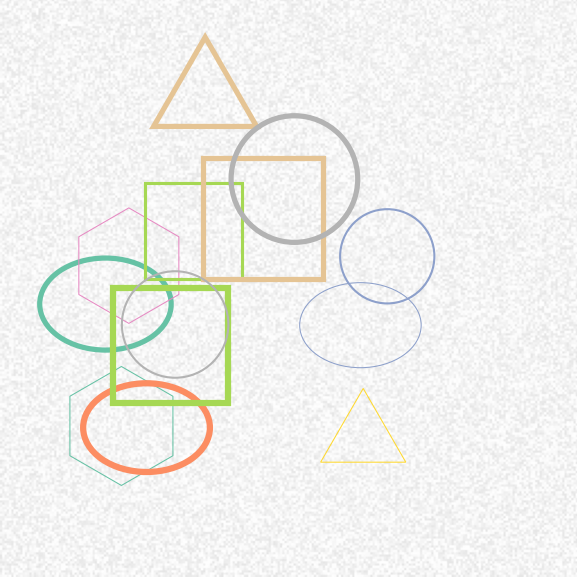[{"shape": "hexagon", "thickness": 0.5, "radius": 0.51, "center": [0.21, 0.262]}, {"shape": "oval", "thickness": 2.5, "radius": 0.57, "center": [0.183, 0.473]}, {"shape": "oval", "thickness": 3, "radius": 0.55, "center": [0.254, 0.259]}, {"shape": "oval", "thickness": 0.5, "radius": 0.53, "center": [0.624, 0.436]}, {"shape": "circle", "thickness": 1, "radius": 0.41, "center": [0.671, 0.555]}, {"shape": "hexagon", "thickness": 0.5, "radius": 0.5, "center": [0.223, 0.539]}, {"shape": "square", "thickness": 3, "radius": 0.5, "center": [0.295, 0.401]}, {"shape": "square", "thickness": 1.5, "radius": 0.42, "center": [0.335, 0.6]}, {"shape": "triangle", "thickness": 0.5, "radius": 0.43, "center": [0.629, 0.241]}, {"shape": "square", "thickness": 2.5, "radius": 0.52, "center": [0.456, 0.621]}, {"shape": "triangle", "thickness": 2.5, "radius": 0.51, "center": [0.355, 0.832]}, {"shape": "circle", "thickness": 1, "radius": 0.46, "center": [0.303, 0.437]}, {"shape": "circle", "thickness": 2.5, "radius": 0.55, "center": [0.51, 0.689]}]